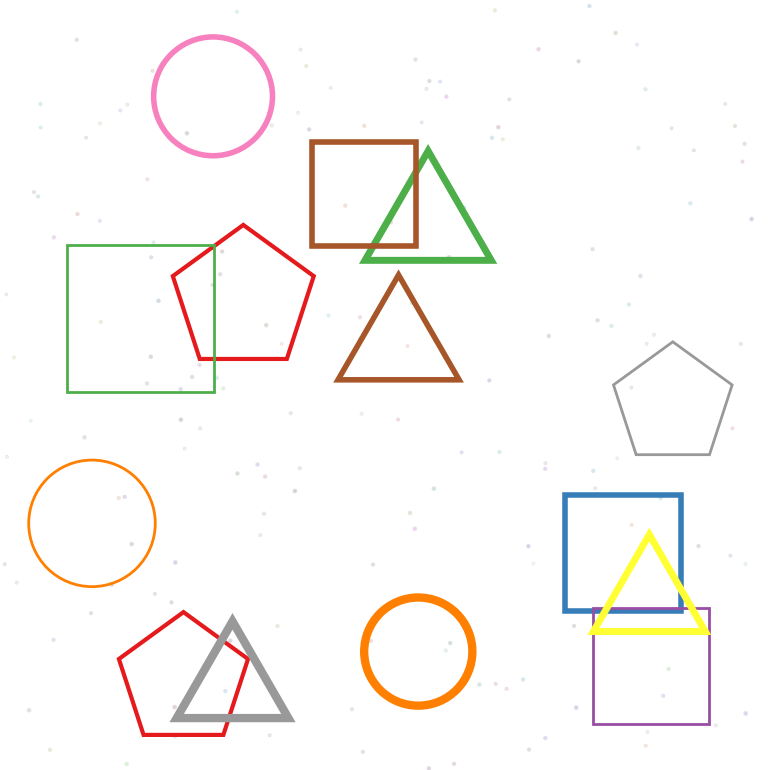[{"shape": "pentagon", "thickness": 1.5, "radius": 0.44, "center": [0.238, 0.117]}, {"shape": "pentagon", "thickness": 1.5, "radius": 0.48, "center": [0.316, 0.612]}, {"shape": "square", "thickness": 2, "radius": 0.38, "center": [0.81, 0.282]}, {"shape": "square", "thickness": 1, "radius": 0.48, "center": [0.183, 0.586]}, {"shape": "triangle", "thickness": 2.5, "radius": 0.47, "center": [0.556, 0.709]}, {"shape": "square", "thickness": 1, "radius": 0.38, "center": [0.845, 0.135]}, {"shape": "circle", "thickness": 3, "radius": 0.35, "center": [0.543, 0.154]}, {"shape": "circle", "thickness": 1, "radius": 0.41, "center": [0.119, 0.32]}, {"shape": "triangle", "thickness": 2.5, "radius": 0.42, "center": [0.843, 0.222]}, {"shape": "square", "thickness": 2, "radius": 0.34, "center": [0.473, 0.748]}, {"shape": "triangle", "thickness": 2, "radius": 0.45, "center": [0.518, 0.552]}, {"shape": "circle", "thickness": 2, "radius": 0.39, "center": [0.277, 0.875]}, {"shape": "triangle", "thickness": 3, "radius": 0.42, "center": [0.302, 0.109]}, {"shape": "pentagon", "thickness": 1, "radius": 0.41, "center": [0.874, 0.475]}]